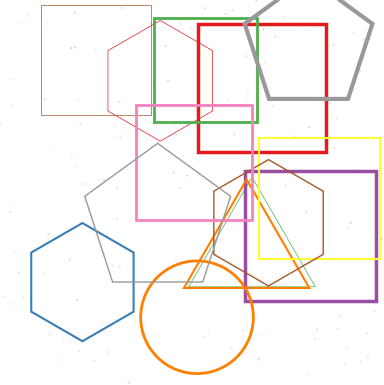[{"shape": "hexagon", "thickness": 0.5, "radius": 0.78, "center": [0.416, 0.79]}, {"shape": "square", "thickness": 2.5, "radius": 0.83, "center": [0.681, 0.772]}, {"shape": "hexagon", "thickness": 1.5, "radius": 0.77, "center": [0.214, 0.267]}, {"shape": "square", "thickness": 2, "radius": 0.67, "center": [0.533, 0.818]}, {"shape": "triangle", "thickness": 0.5, "radius": 0.95, "center": [0.655, 0.35]}, {"shape": "square", "thickness": 2.5, "radius": 0.85, "center": [0.807, 0.387]}, {"shape": "triangle", "thickness": 1.5, "radius": 0.94, "center": [0.641, 0.346]}, {"shape": "circle", "thickness": 2, "radius": 0.73, "center": [0.512, 0.176]}, {"shape": "square", "thickness": 1.5, "radius": 0.79, "center": [0.83, 0.485]}, {"shape": "hexagon", "thickness": 1, "radius": 0.82, "center": [0.697, 0.421]}, {"shape": "square", "thickness": 0.5, "radius": 0.72, "center": [0.249, 0.844]}, {"shape": "square", "thickness": 2, "radius": 0.75, "center": [0.504, 0.578]}, {"shape": "pentagon", "thickness": 1, "radius": 1.0, "center": [0.41, 0.429]}, {"shape": "pentagon", "thickness": 3, "radius": 0.87, "center": [0.801, 0.884]}]